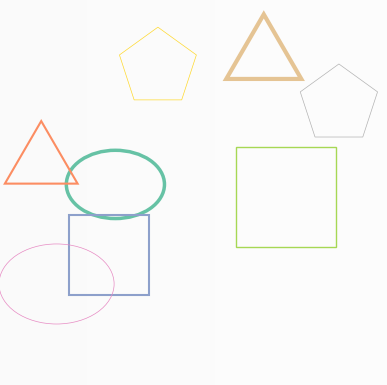[{"shape": "oval", "thickness": 2.5, "radius": 0.63, "center": [0.298, 0.521]}, {"shape": "triangle", "thickness": 1.5, "radius": 0.54, "center": [0.106, 0.577]}, {"shape": "square", "thickness": 1.5, "radius": 0.52, "center": [0.281, 0.338]}, {"shape": "oval", "thickness": 0.5, "radius": 0.74, "center": [0.146, 0.262]}, {"shape": "square", "thickness": 1, "radius": 0.65, "center": [0.738, 0.488]}, {"shape": "pentagon", "thickness": 0.5, "radius": 0.52, "center": [0.407, 0.825]}, {"shape": "triangle", "thickness": 3, "radius": 0.56, "center": [0.681, 0.851]}, {"shape": "pentagon", "thickness": 0.5, "radius": 0.52, "center": [0.875, 0.729]}]